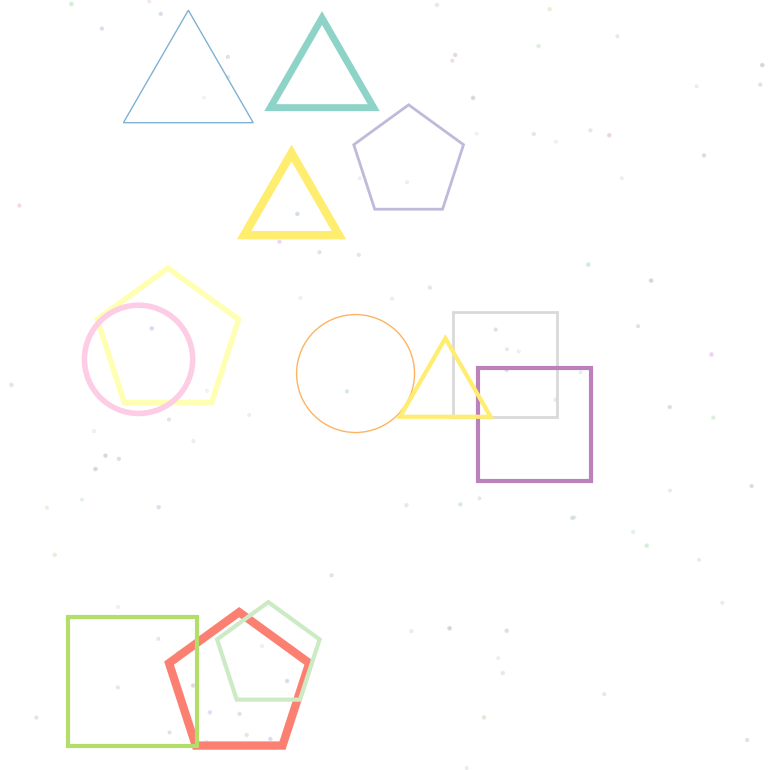[{"shape": "triangle", "thickness": 2.5, "radius": 0.39, "center": [0.418, 0.899]}, {"shape": "pentagon", "thickness": 2, "radius": 0.48, "center": [0.218, 0.555]}, {"shape": "pentagon", "thickness": 1, "radius": 0.37, "center": [0.531, 0.789]}, {"shape": "pentagon", "thickness": 3, "radius": 0.48, "center": [0.311, 0.109]}, {"shape": "triangle", "thickness": 0.5, "radius": 0.49, "center": [0.245, 0.889]}, {"shape": "circle", "thickness": 0.5, "radius": 0.38, "center": [0.462, 0.515]}, {"shape": "square", "thickness": 1.5, "radius": 0.42, "center": [0.172, 0.115]}, {"shape": "circle", "thickness": 2, "radius": 0.35, "center": [0.18, 0.533]}, {"shape": "square", "thickness": 1, "radius": 0.34, "center": [0.655, 0.526]}, {"shape": "square", "thickness": 1.5, "radius": 0.37, "center": [0.694, 0.449]}, {"shape": "pentagon", "thickness": 1.5, "radius": 0.35, "center": [0.348, 0.148]}, {"shape": "triangle", "thickness": 1.5, "radius": 0.34, "center": [0.578, 0.493]}, {"shape": "triangle", "thickness": 3, "radius": 0.36, "center": [0.379, 0.73]}]